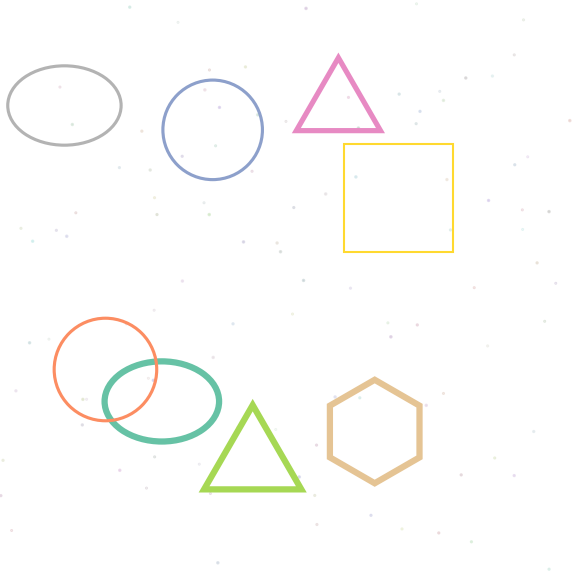[{"shape": "oval", "thickness": 3, "radius": 0.5, "center": [0.28, 0.304]}, {"shape": "circle", "thickness": 1.5, "radius": 0.44, "center": [0.183, 0.359]}, {"shape": "circle", "thickness": 1.5, "radius": 0.43, "center": [0.368, 0.774]}, {"shape": "triangle", "thickness": 2.5, "radius": 0.42, "center": [0.586, 0.815]}, {"shape": "triangle", "thickness": 3, "radius": 0.49, "center": [0.438, 0.2]}, {"shape": "square", "thickness": 1, "radius": 0.47, "center": [0.69, 0.656]}, {"shape": "hexagon", "thickness": 3, "radius": 0.45, "center": [0.649, 0.252]}, {"shape": "oval", "thickness": 1.5, "radius": 0.49, "center": [0.112, 0.816]}]